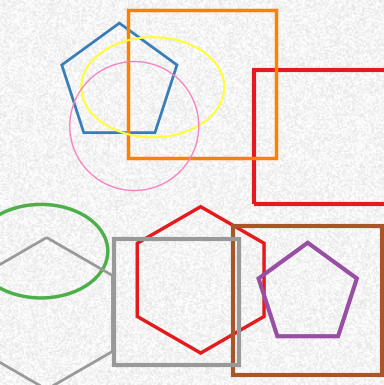[{"shape": "hexagon", "thickness": 2.5, "radius": 0.95, "center": [0.521, 0.273]}, {"shape": "square", "thickness": 3, "radius": 0.87, "center": [0.835, 0.645]}, {"shape": "pentagon", "thickness": 2, "radius": 0.79, "center": [0.31, 0.783]}, {"shape": "oval", "thickness": 2.5, "radius": 0.87, "center": [0.106, 0.348]}, {"shape": "pentagon", "thickness": 3, "radius": 0.67, "center": [0.799, 0.235]}, {"shape": "square", "thickness": 2.5, "radius": 0.96, "center": [0.525, 0.782]}, {"shape": "oval", "thickness": 1.5, "radius": 0.93, "center": [0.397, 0.773]}, {"shape": "square", "thickness": 3, "radius": 0.97, "center": [0.798, 0.22]}, {"shape": "circle", "thickness": 1, "radius": 0.84, "center": [0.349, 0.673]}, {"shape": "square", "thickness": 3, "radius": 0.82, "center": [0.459, 0.216]}, {"shape": "hexagon", "thickness": 2, "radius": 0.99, "center": [0.121, 0.186]}]